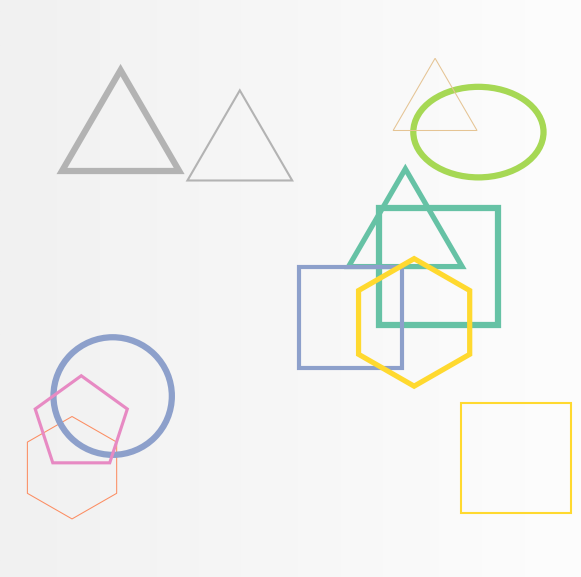[{"shape": "triangle", "thickness": 2.5, "radius": 0.56, "center": [0.697, 0.594]}, {"shape": "square", "thickness": 3, "radius": 0.51, "center": [0.754, 0.538]}, {"shape": "hexagon", "thickness": 0.5, "radius": 0.44, "center": [0.124, 0.189]}, {"shape": "square", "thickness": 2, "radius": 0.44, "center": [0.603, 0.449]}, {"shape": "circle", "thickness": 3, "radius": 0.51, "center": [0.194, 0.313]}, {"shape": "pentagon", "thickness": 1.5, "radius": 0.42, "center": [0.14, 0.265]}, {"shape": "oval", "thickness": 3, "radius": 0.56, "center": [0.823, 0.77]}, {"shape": "square", "thickness": 1, "radius": 0.47, "center": [0.888, 0.206]}, {"shape": "hexagon", "thickness": 2.5, "radius": 0.55, "center": [0.712, 0.441]}, {"shape": "triangle", "thickness": 0.5, "radius": 0.42, "center": [0.749, 0.815]}, {"shape": "triangle", "thickness": 3, "radius": 0.58, "center": [0.207, 0.761]}, {"shape": "triangle", "thickness": 1, "radius": 0.52, "center": [0.413, 0.739]}]